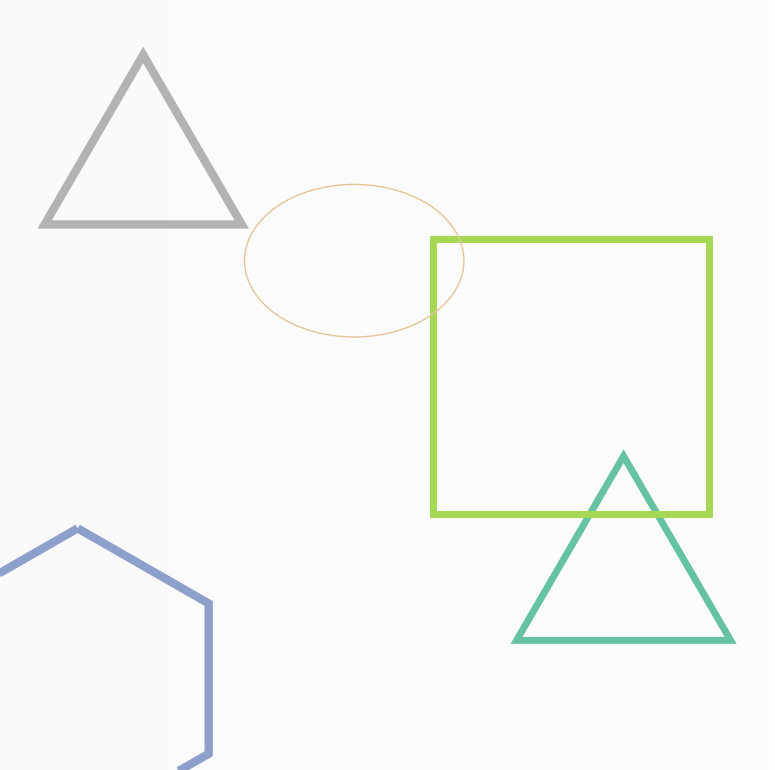[{"shape": "triangle", "thickness": 2.5, "radius": 0.8, "center": [0.805, 0.248]}, {"shape": "hexagon", "thickness": 3, "radius": 0.98, "center": [0.1, 0.119]}, {"shape": "square", "thickness": 2.5, "radius": 0.89, "center": [0.737, 0.511]}, {"shape": "oval", "thickness": 0.5, "radius": 0.71, "center": [0.457, 0.661]}, {"shape": "triangle", "thickness": 3, "radius": 0.73, "center": [0.185, 0.782]}]